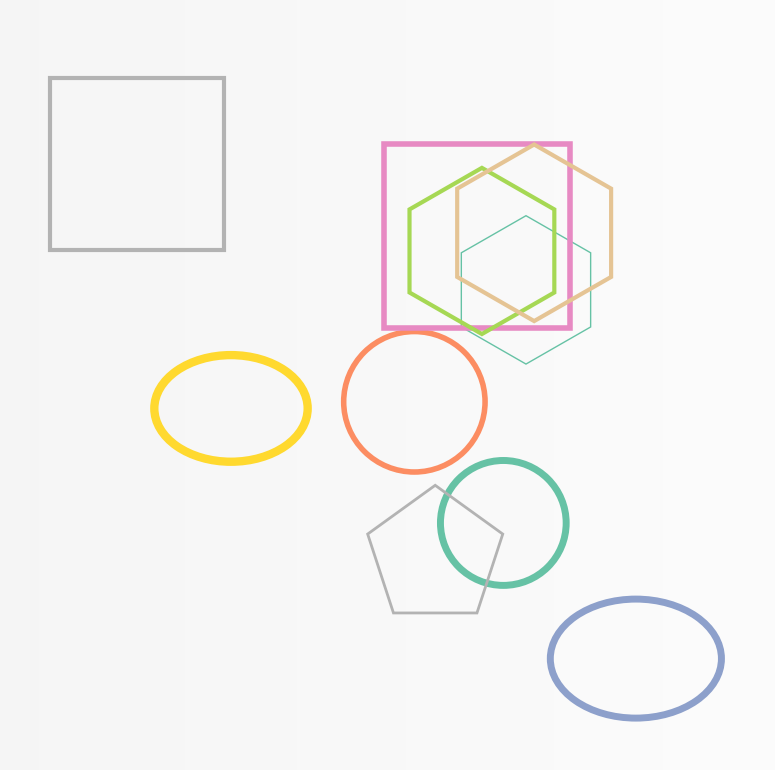[{"shape": "circle", "thickness": 2.5, "radius": 0.41, "center": [0.649, 0.321]}, {"shape": "hexagon", "thickness": 0.5, "radius": 0.48, "center": [0.679, 0.624]}, {"shape": "circle", "thickness": 2, "radius": 0.46, "center": [0.535, 0.478]}, {"shape": "oval", "thickness": 2.5, "radius": 0.55, "center": [0.82, 0.145]}, {"shape": "square", "thickness": 2, "radius": 0.6, "center": [0.616, 0.694]}, {"shape": "hexagon", "thickness": 1.5, "radius": 0.54, "center": [0.622, 0.674]}, {"shape": "oval", "thickness": 3, "radius": 0.49, "center": [0.298, 0.47]}, {"shape": "hexagon", "thickness": 1.5, "radius": 0.57, "center": [0.689, 0.698]}, {"shape": "square", "thickness": 1.5, "radius": 0.56, "center": [0.176, 0.787]}, {"shape": "pentagon", "thickness": 1, "radius": 0.46, "center": [0.562, 0.278]}]